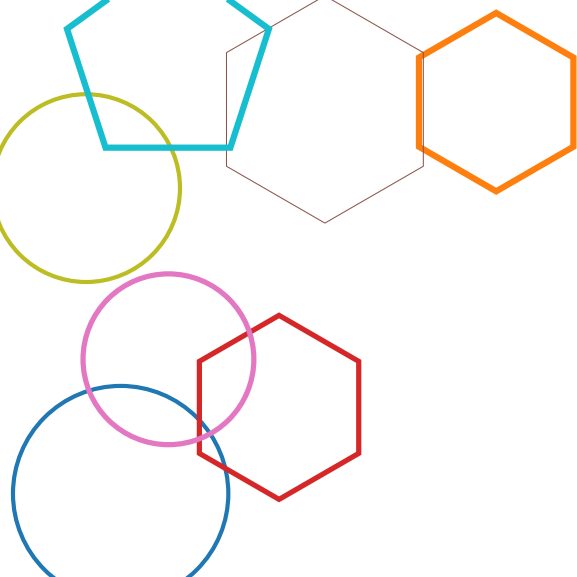[{"shape": "circle", "thickness": 2, "radius": 0.93, "center": [0.209, 0.144]}, {"shape": "hexagon", "thickness": 3, "radius": 0.77, "center": [0.859, 0.822]}, {"shape": "hexagon", "thickness": 2.5, "radius": 0.8, "center": [0.483, 0.294]}, {"shape": "hexagon", "thickness": 0.5, "radius": 0.98, "center": [0.563, 0.81]}, {"shape": "circle", "thickness": 2.5, "radius": 0.74, "center": [0.292, 0.377]}, {"shape": "circle", "thickness": 2, "radius": 0.81, "center": [0.149, 0.673]}, {"shape": "pentagon", "thickness": 3, "radius": 0.92, "center": [0.291, 0.892]}]